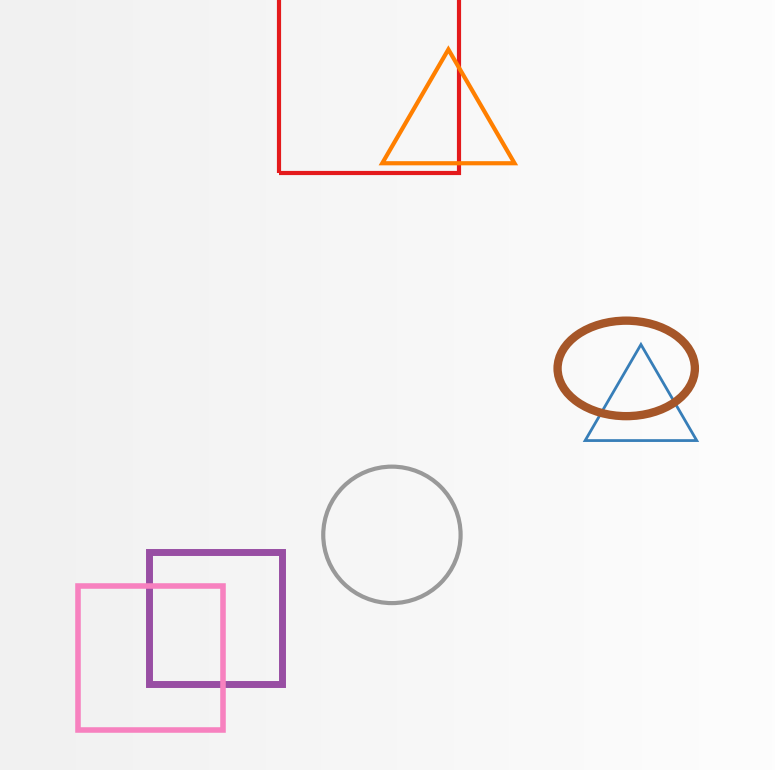[{"shape": "square", "thickness": 1.5, "radius": 0.58, "center": [0.476, 0.891]}, {"shape": "triangle", "thickness": 1, "radius": 0.42, "center": [0.827, 0.469]}, {"shape": "square", "thickness": 2.5, "radius": 0.43, "center": [0.278, 0.197]}, {"shape": "triangle", "thickness": 1.5, "radius": 0.49, "center": [0.579, 0.837]}, {"shape": "oval", "thickness": 3, "radius": 0.44, "center": [0.808, 0.522]}, {"shape": "square", "thickness": 2, "radius": 0.47, "center": [0.195, 0.146]}, {"shape": "circle", "thickness": 1.5, "radius": 0.44, "center": [0.506, 0.305]}]